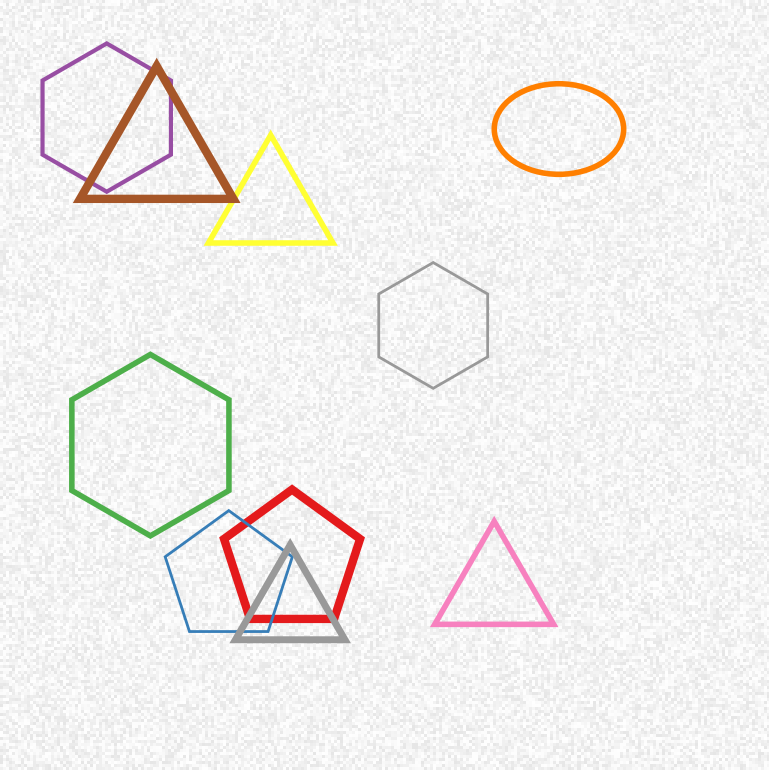[{"shape": "pentagon", "thickness": 3, "radius": 0.46, "center": [0.379, 0.271]}, {"shape": "pentagon", "thickness": 1, "radius": 0.43, "center": [0.297, 0.25]}, {"shape": "hexagon", "thickness": 2, "radius": 0.59, "center": [0.195, 0.422]}, {"shape": "hexagon", "thickness": 1.5, "radius": 0.48, "center": [0.139, 0.847]}, {"shape": "oval", "thickness": 2, "radius": 0.42, "center": [0.726, 0.832]}, {"shape": "triangle", "thickness": 2, "radius": 0.47, "center": [0.352, 0.731]}, {"shape": "triangle", "thickness": 3, "radius": 0.57, "center": [0.204, 0.799]}, {"shape": "triangle", "thickness": 2, "radius": 0.45, "center": [0.642, 0.234]}, {"shape": "hexagon", "thickness": 1, "radius": 0.41, "center": [0.563, 0.577]}, {"shape": "triangle", "thickness": 2.5, "radius": 0.41, "center": [0.377, 0.21]}]